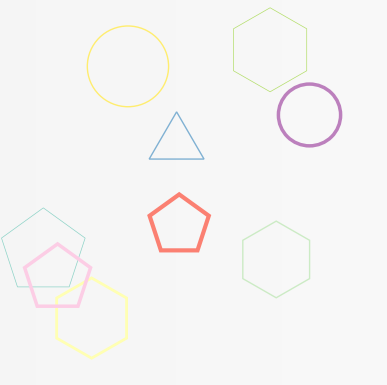[{"shape": "pentagon", "thickness": 0.5, "radius": 0.57, "center": [0.112, 0.347]}, {"shape": "hexagon", "thickness": 2, "radius": 0.52, "center": [0.236, 0.174]}, {"shape": "pentagon", "thickness": 3, "radius": 0.4, "center": [0.462, 0.415]}, {"shape": "triangle", "thickness": 1, "radius": 0.41, "center": [0.456, 0.628]}, {"shape": "hexagon", "thickness": 0.5, "radius": 0.55, "center": [0.697, 0.871]}, {"shape": "pentagon", "thickness": 2.5, "radius": 0.45, "center": [0.149, 0.277]}, {"shape": "circle", "thickness": 2.5, "radius": 0.4, "center": [0.799, 0.701]}, {"shape": "hexagon", "thickness": 1, "radius": 0.5, "center": [0.713, 0.326]}, {"shape": "circle", "thickness": 1, "radius": 0.52, "center": [0.33, 0.828]}]